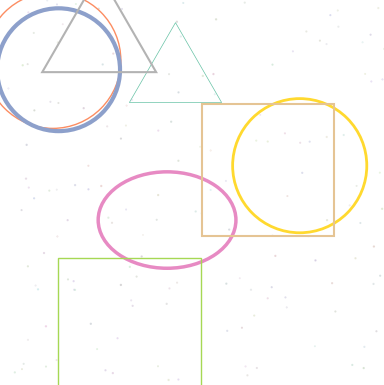[{"shape": "triangle", "thickness": 0.5, "radius": 0.69, "center": [0.456, 0.803]}, {"shape": "circle", "thickness": 1, "radius": 0.88, "center": [0.137, 0.843]}, {"shape": "circle", "thickness": 3, "radius": 0.8, "center": [0.152, 0.819]}, {"shape": "oval", "thickness": 2.5, "radius": 0.89, "center": [0.434, 0.428]}, {"shape": "square", "thickness": 1, "radius": 0.93, "center": [0.337, 0.145]}, {"shape": "circle", "thickness": 2, "radius": 0.87, "center": [0.778, 0.57]}, {"shape": "square", "thickness": 1.5, "radius": 0.86, "center": [0.695, 0.559]}, {"shape": "triangle", "thickness": 1.5, "radius": 0.85, "center": [0.258, 0.898]}]